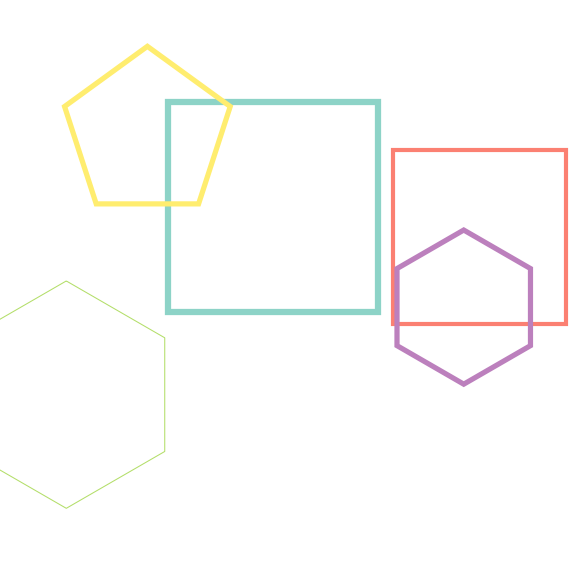[{"shape": "square", "thickness": 3, "radius": 0.91, "center": [0.473, 0.641]}, {"shape": "square", "thickness": 2, "radius": 0.75, "center": [0.83, 0.588]}, {"shape": "hexagon", "thickness": 0.5, "radius": 0.98, "center": [0.115, 0.316]}, {"shape": "hexagon", "thickness": 2.5, "radius": 0.67, "center": [0.803, 0.467]}, {"shape": "pentagon", "thickness": 2.5, "radius": 0.75, "center": [0.255, 0.768]}]